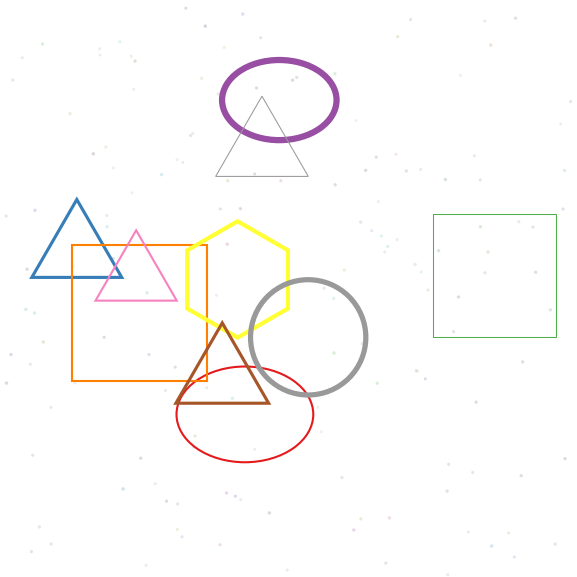[{"shape": "oval", "thickness": 1, "radius": 0.59, "center": [0.424, 0.282]}, {"shape": "triangle", "thickness": 1.5, "radius": 0.45, "center": [0.133, 0.564]}, {"shape": "square", "thickness": 0.5, "radius": 0.54, "center": [0.856, 0.522]}, {"shape": "oval", "thickness": 3, "radius": 0.5, "center": [0.484, 0.826]}, {"shape": "square", "thickness": 1, "radius": 0.58, "center": [0.241, 0.457]}, {"shape": "hexagon", "thickness": 2, "radius": 0.5, "center": [0.411, 0.515]}, {"shape": "triangle", "thickness": 1.5, "radius": 0.46, "center": [0.385, 0.347]}, {"shape": "triangle", "thickness": 1, "radius": 0.41, "center": [0.236, 0.519]}, {"shape": "triangle", "thickness": 0.5, "radius": 0.46, "center": [0.454, 0.74]}, {"shape": "circle", "thickness": 2.5, "radius": 0.5, "center": [0.534, 0.415]}]